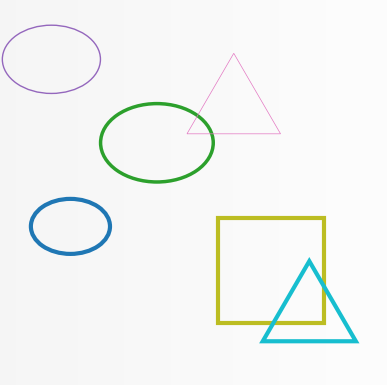[{"shape": "oval", "thickness": 3, "radius": 0.51, "center": [0.182, 0.412]}, {"shape": "oval", "thickness": 2.5, "radius": 0.73, "center": [0.405, 0.629]}, {"shape": "oval", "thickness": 1, "radius": 0.63, "center": [0.133, 0.846]}, {"shape": "triangle", "thickness": 0.5, "radius": 0.7, "center": [0.603, 0.722]}, {"shape": "square", "thickness": 3, "radius": 0.68, "center": [0.699, 0.297]}, {"shape": "triangle", "thickness": 3, "radius": 0.69, "center": [0.798, 0.183]}]